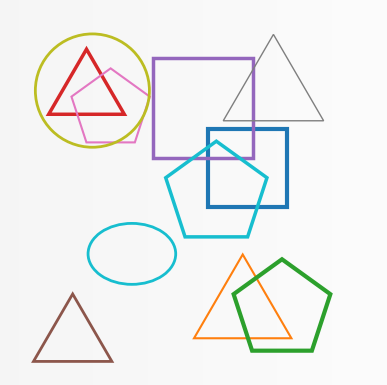[{"shape": "square", "thickness": 3, "radius": 0.51, "center": [0.638, 0.564]}, {"shape": "triangle", "thickness": 1.5, "radius": 0.73, "center": [0.626, 0.194]}, {"shape": "pentagon", "thickness": 3, "radius": 0.66, "center": [0.728, 0.195]}, {"shape": "triangle", "thickness": 2.5, "radius": 0.56, "center": [0.223, 0.76]}, {"shape": "square", "thickness": 2.5, "radius": 0.65, "center": [0.524, 0.72]}, {"shape": "triangle", "thickness": 2, "radius": 0.58, "center": [0.188, 0.12]}, {"shape": "pentagon", "thickness": 1.5, "radius": 0.53, "center": [0.286, 0.716]}, {"shape": "triangle", "thickness": 1, "radius": 0.75, "center": [0.706, 0.761]}, {"shape": "circle", "thickness": 2, "radius": 0.74, "center": [0.238, 0.765]}, {"shape": "pentagon", "thickness": 2.5, "radius": 0.69, "center": [0.558, 0.496]}, {"shape": "oval", "thickness": 2, "radius": 0.57, "center": [0.34, 0.341]}]